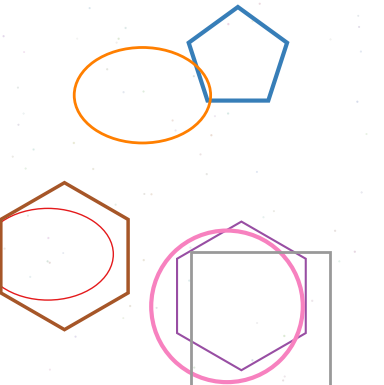[{"shape": "oval", "thickness": 1, "radius": 0.85, "center": [0.124, 0.34]}, {"shape": "pentagon", "thickness": 3, "radius": 0.67, "center": [0.618, 0.847]}, {"shape": "hexagon", "thickness": 1.5, "radius": 0.97, "center": [0.627, 0.231]}, {"shape": "oval", "thickness": 2, "radius": 0.89, "center": [0.37, 0.753]}, {"shape": "hexagon", "thickness": 2.5, "radius": 0.95, "center": [0.167, 0.335]}, {"shape": "circle", "thickness": 3, "radius": 0.98, "center": [0.59, 0.204]}, {"shape": "square", "thickness": 2, "radius": 0.9, "center": [0.677, 0.165]}]